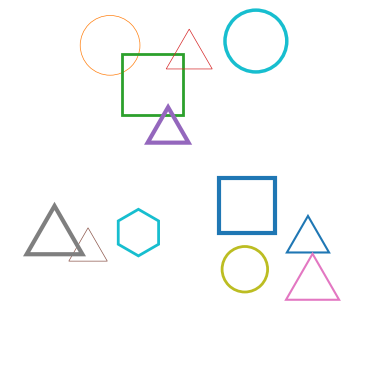[{"shape": "square", "thickness": 3, "radius": 0.36, "center": [0.642, 0.467]}, {"shape": "triangle", "thickness": 1.5, "radius": 0.32, "center": [0.8, 0.376]}, {"shape": "circle", "thickness": 0.5, "radius": 0.39, "center": [0.286, 0.882]}, {"shape": "square", "thickness": 2, "radius": 0.4, "center": [0.397, 0.78]}, {"shape": "triangle", "thickness": 0.5, "radius": 0.35, "center": [0.491, 0.855]}, {"shape": "triangle", "thickness": 3, "radius": 0.31, "center": [0.437, 0.66]}, {"shape": "triangle", "thickness": 0.5, "radius": 0.29, "center": [0.229, 0.351]}, {"shape": "triangle", "thickness": 1.5, "radius": 0.4, "center": [0.812, 0.261]}, {"shape": "triangle", "thickness": 3, "radius": 0.42, "center": [0.142, 0.381]}, {"shape": "circle", "thickness": 2, "radius": 0.3, "center": [0.636, 0.301]}, {"shape": "circle", "thickness": 2.5, "radius": 0.4, "center": [0.665, 0.893]}, {"shape": "hexagon", "thickness": 2, "radius": 0.3, "center": [0.36, 0.396]}]